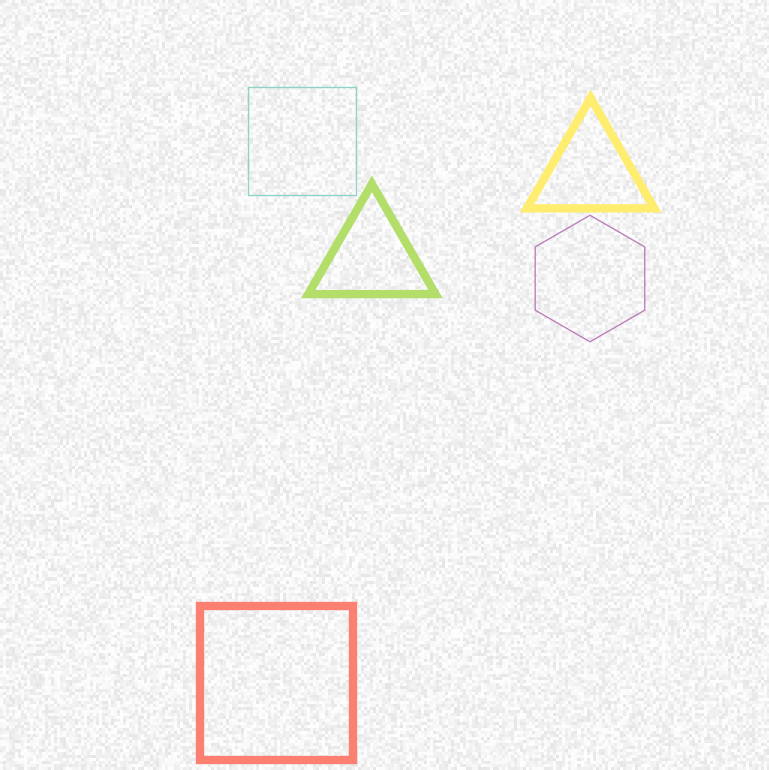[{"shape": "square", "thickness": 0.5, "radius": 0.35, "center": [0.392, 0.817]}, {"shape": "square", "thickness": 3, "radius": 0.5, "center": [0.359, 0.113]}, {"shape": "triangle", "thickness": 3, "radius": 0.48, "center": [0.483, 0.666]}, {"shape": "hexagon", "thickness": 0.5, "radius": 0.41, "center": [0.766, 0.638]}, {"shape": "triangle", "thickness": 3, "radius": 0.48, "center": [0.767, 0.777]}]